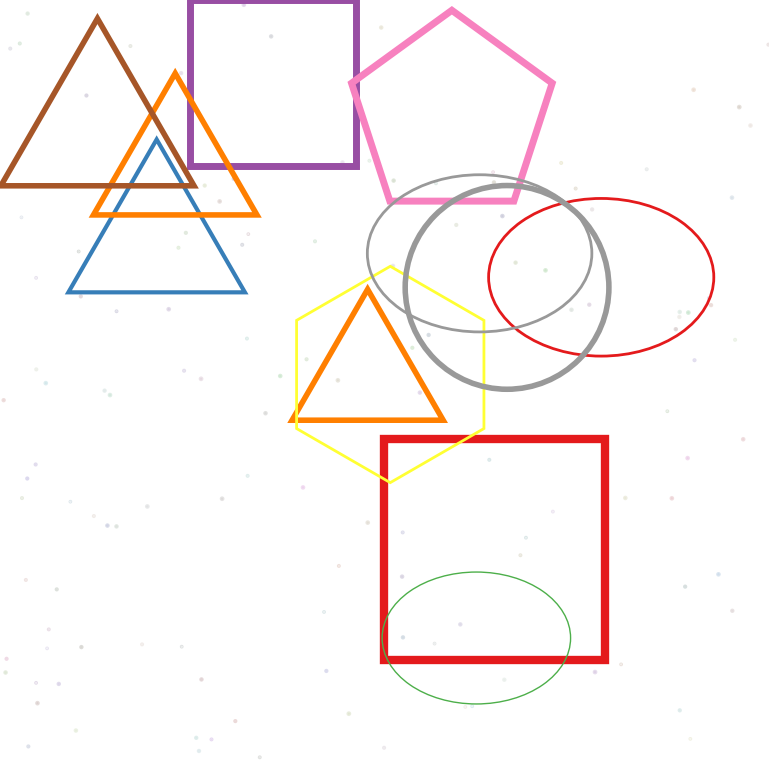[{"shape": "oval", "thickness": 1, "radius": 0.73, "center": [0.781, 0.64]}, {"shape": "square", "thickness": 3, "radius": 0.72, "center": [0.642, 0.286]}, {"shape": "triangle", "thickness": 1.5, "radius": 0.66, "center": [0.203, 0.687]}, {"shape": "oval", "thickness": 0.5, "radius": 0.61, "center": [0.619, 0.171]}, {"shape": "square", "thickness": 2.5, "radius": 0.54, "center": [0.355, 0.892]}, {"shape": "triangle", "thickness": 2, "radius": 0.57, "center": [0.477, 0.511]}, {"shape": "triangle", "thickness": 2, "radius": 0.61, "center": [0.228, 0.782]}, {"shape": "hexagon", "thickness": 1, "radius": 0.7, "center": [0.507, 0.514]}, {"shape": "triangle", "thickness": 2, "radius": 0.72, "center": [0.127, 0.831]}, {"shape": "pentagon", "thickness": 2.5, "radius": 0.68, "center": [0.587, 0.85]}, {"shape": "oval", "thickness": 1, "radius": 0.73, "center": [0.623, 0.671]}, {"shape": "circle", "thickness": 2, "radius": 0.66, "center": [0.659, 0.627]}]